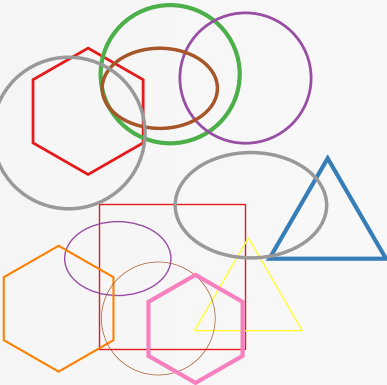[{"shape": "square", "thickness": 1, "radius": 0.94, "center": [0.444, 0.283]}, {"shape": "hexagon", "thickness": 2, "radius": 0.82, "center": [0.227, 0.711]}, {"shape": "triangle", "thickness": 3, "radius": 0.87, "center": [0.846, 0.415]}, {"shape": "circle", "thickness": 3, "radius": 0.9, "center": [0.439, 0.807]}, {"shape": "circle", "thickness": 2, "radius": 0.85, "center": [0.634, 0.797]}, {"shape": "oval", "thickness": 1, "radius": 0.69, "center": [0.304, 0.328]}, {"shape": "hexagon", "thickness": 1.5, "radius": 0.82, "center": [0.151, 0.198]}, {"shape": "triangle", "thickness": 1, "radius": 0.8, "center": [0.641, 0.221]}, {"shape": "oval", "thickness": 2.5, "radius": 0.74, "center": [0.412, 0.771]}, {"shape": "circle", "thickness": 0.5, "radius": 0.73, "center": [0.409, 0.173]}, {"shape": "hexagon", "thickness": 3, "radius": 0.7, "center": [0.505, 0.146]}, {"shape": "oval", "thickness": 2.5, "radius": 0.98, "center": [0.647, 0.467]}, {"shape": "circle", "thickness": 2.5, "radius": 0.98, "center": [0.177, 0.655]}]